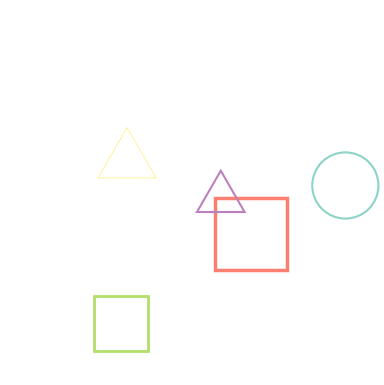[{"shape": "circle", "thickness": 1.5, "radius": 0.43, "center": [0.897, 0.518]}, {"shape": "square", "thickness": 2.5, "radius": 0.47, "center": [0.652, 0.393]}, {"shape": "square", "thickness": 2, "radius": 0.36, "center": [0.314, 0.16]}, {"shape": "triangle", "thickness": 1.5, "radius": 0.36, "center": [0.573, 0.485]}, {"shape": "triangle", "thickness": 0.5, "radius": 0.44, "center": [0.33, 0.581]}]